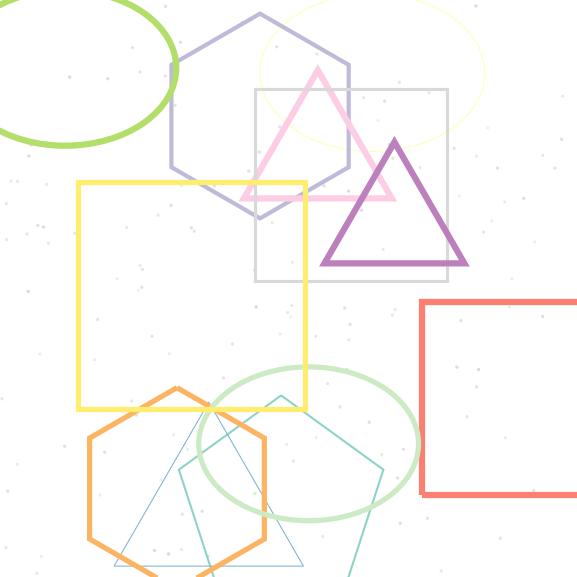[{"shape": "pentagon", "thickness": 1, "radius": 0.93, "center": [0.487, 0.128]}, {"shape": "oval", "thickness": 0.5, "radius": 0.97, "center": [0.645, 0.873]}, {"shape": "hexagon", "thickness": 2, "radius": 0.89, "center": [0.45, 0.798]}, {"shape": "square", "thickness": 3, "radius": 0.83, "center": [0.897, 0.309]}, {"shape": "triangle", "thickness": 0.5, "radius": 0.95, "center": [0.362, 0.113]}, {"shape": "hexagon", "thickness": 2.5, "radius": 0.87, "center": [0.306, 0.153]}, {"shape": "oval", "thickness": 3, "radius": 0.96, "center": [0.113, 0.882]}, {"shape": "triangle", "thickness": 3, "radius": 0.74, "center": [0.55, 0.73]}, {"shape": "square", "thickness": 1.5, "radius": 0.83, "center": [0.608, 0.679]}, {"shape": "triangle", "thickness": 3, "radius": 0.7, "center": [0.683, 0.613]}, {"shape": "oval", "thickness": 2.5, "radius": 0.95, "center": [0.534, 0.231]}, {"shape": "square", "thickness": 2.5, "radius": 0.98, "center": [0.332, 0.487]}]